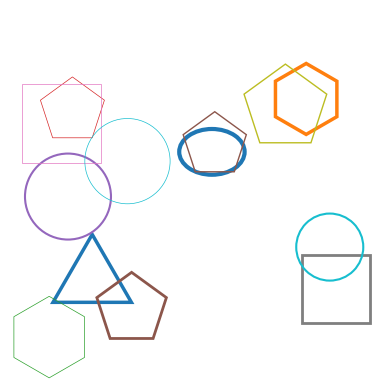[{"shape": "triangle", "thickness": 2.5, "radius": 0.59, "center": [0.239, 0.274]}, {"shape": "oval", "thickness": 3, "radius": 0.42, "center": [0.55, 0.606]}, {"shape": "hexagon", "thickness": 2.5, "radius": 0.46, "center": [0.795, 0.743]}, {"shape": "hexagon", "thickness": 0.5, "radius": 0.53, "center": [0.128, 0.124]}, {"shape": "pentagon", "thickness": 0.5, "radius": 0.44, "center": [0.188, 0.713]}, {"shape": "circle", "thickness": 1.5, "radius": 0.56, "center": [0.177, 0.489]}, {"shape": "pentagon", "thickness": 1, "radius": 0.43, "center": [0.558, 0.624]}, {"shape": "pentagon", "thickness": 2, "radius": 0.47, "center": [0.342, 0.198]}, {"shape": "square", "thickness": 0.5, "radius": 0.51, "center": [0.16, 0.68]}, {"shape": "square", "thickness": 2, "radius": 0.44, "center": [0.872, 0.25]}, {"shape": "pentagon", "thickness": 1, "radius": 0.56, "center": [0.741, 0.721]}, {"shape": "circle", "thickness": 1.5, "radius": 0.44, "center": [0.857, 0.358]}, {"shape": "circle", "thickness": 0.5, "radius": 0.55, "center": [0.331, 0.581]}]